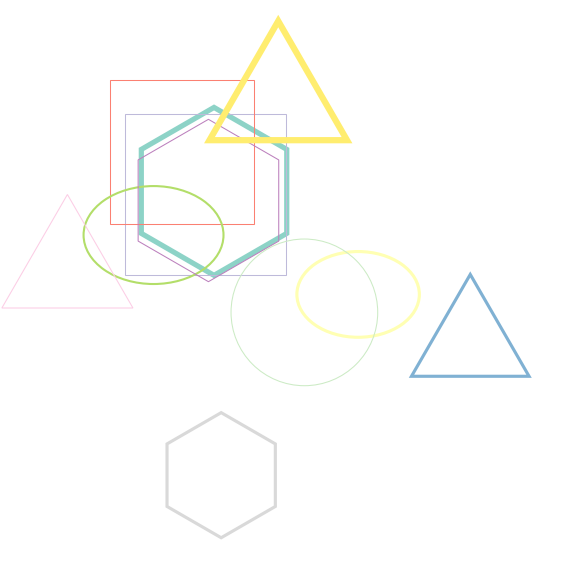[{"shape": "hexagon", "thickness": 2.5, "radius": 0.73, "center": [0.371, 0.668]}, {"shape": "oval", "thickness": 1.5, "radius": 0.53, "center": [0.62, 0.489]}, {"shape": "square", "thickness": 0.5, "radius": 0.7, "center": [0.356, 0.662]}, {"shape": "square", "thickness": 0.5, "radius": 0.62, "center": [0.316, 0.736]}, {"shape": "triangle", "thickness": 1.5, "radius": 0.59, "center": [0.814, 0.406]}, {"shape": "oval", "thickness": 1, "radius": 0.61, "center": [0.266, 0.592]}, {"shape": "triangle", "thickness": 0.5, "radius": 0.66, "center": [0.117, 0.531]}, {"shape": "hexagon", "thickness": 1.5, "radius": 0.54, "center": [0.383, 0.176]}, {"shape": "hexagon", "thickness": 0.5, "radius": 0.7, "center": [0.361, 0.652]}, {"shape": "circle", "thickness": 0.5, "radius": 0.63, "center": [0.527, 0.458]}, {"shape": "triangle", "thickness": 3, "radius": 0.69, "center": [0.482, 0.825]}]